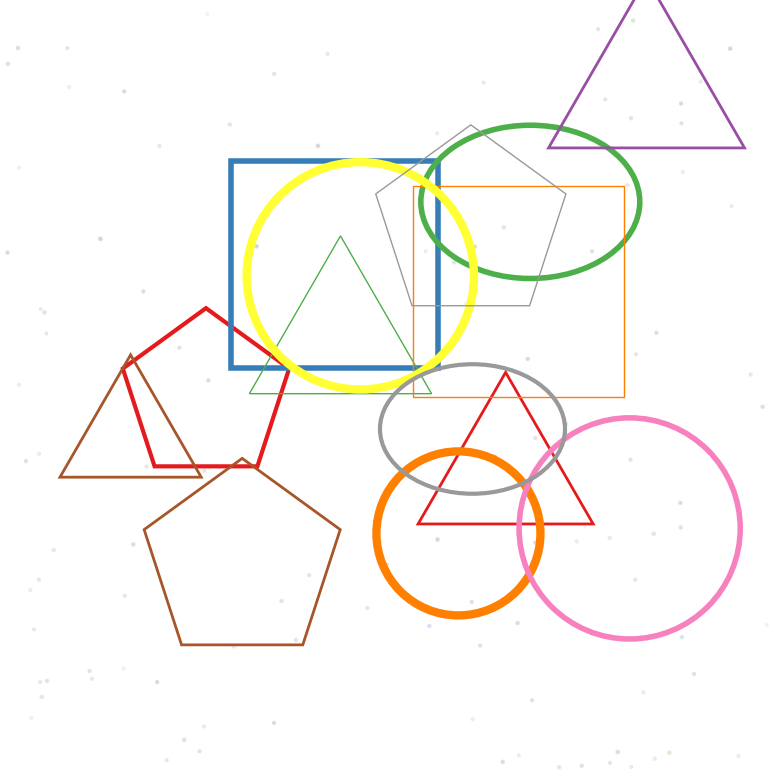[{"shape": "triangle", "thickness": 1, "radius": 0.66, "center": [0.657, 0.385]}, {"shape": "pentagon", "thickness": 1.5, "radius": 0.57, "center": [0.267, 0.486]}, {"shape": "square", "thickness": 2, "radius": 0.67, "center": [0.435, 0.656]}, {"shape": "oval", "thickness": 2, "radius": 0.71, "center": [0.689, 0.738]}, {"shape": "triangle", "thickness": 0.5, "radius": 0.68, "center": [0.442, 0.557]}, {"shape": "triangle", "thickness": 1, "radius": 0.73, "center": [0.84, 0.881]}, {"shape": "circle", "thickness": 3, "radius": 0.53, "center": [0.595, 0.307]}, {"shape": "square", "thickness": 0.5, "radius": 0.69, "center": [0.673, 0.621]}, {"shape": "circle", "thickness": 3, "radius": 0.74, "center": [0.468, 0.642]}, {"shape": "triangle", "thickness": 1, "radius": 0.53, "center": [0.17, 0.433]}, {"shape": "pentagon", "thickness": 1, "radius": 0.67, "center": [0.315, 0.271]}, {"shape": "circle", "thickness": 2, "radius": 0.72, "center": [0.818, 0.314]}, {"shape": "pentagon", "thickness": 0.5, "radius": 0.65, "center": [0.611, 0.708]}, {"shape": "oval", "thickness": 1.5, "radius": 0.6, "center": [0.614, 0.443]}]